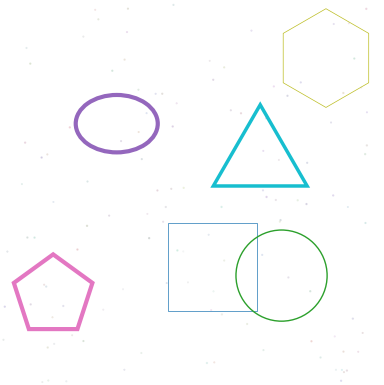[{"shape": "square", "thickness": 0.5, "radius": 0.58, "center": [0.551, 0.306]}, {"shape": "circle", "thickness": 1, "radius": 0.59, "center": [0.731, 0.284]}, {"shape": "oval", "thickness": 3, "radius": 0.53, "center": [0.303, 0.679]}, {"shape": "pentagon", "thickness": 3, "radius": 0.54, "center": [0.138, 0.232]}, {"shape": "hexagon", "thickness": 0.5, "radius": 0.64, "center": [0.847, 0.849]}, {"shape": "triangle", "thickness": 2.5, "radius": 0.7, "center": [0.676, 0.587]}]